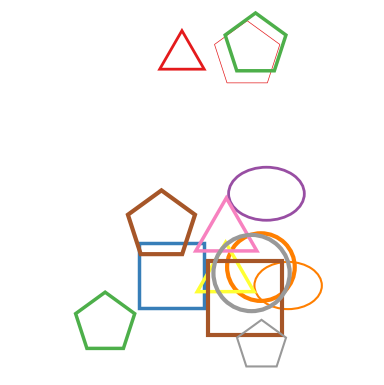[{"shape": "pentagon", "thickness": 0.5, "radius": 0.45, "center": [0.642, 0.857]}, {"shape": "triangle", "thickness": 2, "radius": 0.33, "center": [0.473, 0.854]}, {"shape": "square", "thickness": 2.5, "radius": 0.42, "center": [0.445, 0.284]}, {"shape": "pentagon", "thickness": 2.5, "radius": 0.4, "center": [0.273, 0.16]}, {"shape": "pentagon", "thickness": 2.5, "radius": 0.42, "center": [0.664, 0.883]}, {"shape": "oval", "thickness": 2, "radius": 0.49, "center": [0.692, 0.497]}, {"shape": "oval", "thickness": 1.5, "radius": 0.44, "center": [0.748, 0.258]}, {"shape": "circle", "thickness": 3, "radius": 0.44, "center": [0.678, 0.306]}, {"shape": "triangle", "thickness": 2.5, "radius": 0.43, "center": [0.586, 0.285]}, {"shape": "square", "thickness": 3, "radius": 0.48, "center": [0.637, 0.225]}, {"shape": "pentagon", "thickness": 3, "radius": 0.46, "center": [0.419, 0.414]}, {"shape": "triangle", "thickness": 2.5, "radius": 0.46, "center": [0.588, 0.394]}, {"shape": "pentagon", "thickness": 1.5, "radius": 0.33, "center": [0.679, 0.102]}, {"shape": "circle", "thickness": 3, "radius": 0.5, "center": [0.653, 0.291]}]